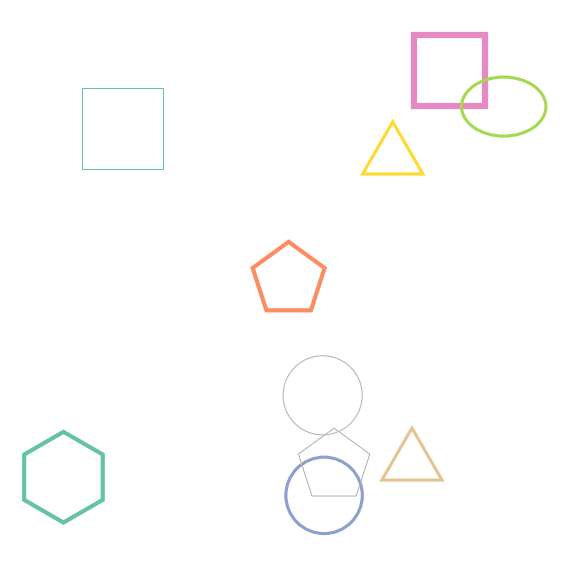[{"shape": "hexagon", "thickness": 2, "radius": 0.39, "center": [0.11, 0.173]}, {"shape": "square", "thickness": 0.5, "radius": 0.35, "center": [0.213, 0.776]}, {"shape": "pentagon", "thickness": 2, "radius": 0.33, "center": [0.5, 0.515]}, {"shape": "circle", "thickness": 1.5, "radius": 0.33, "center": [0.561, 0.141]}, {"shape": "square", "thickness": 3, "radius": 0.31, "center": [0.778, 0.877]}, {"shape": "oval", "thickness": 1.5, "radius": 0.37, "center": [0.872, 0.815]}, {"shape": "triangle", "thickness": 1.5, "radius": 0.3, "center": [0.68, 0.728]}, {"shape": "triangle", "thickness": 1.5, "radius": 0.3, "center": [0.713, 0.198]}, {"shape": "circle", "thickness": 0.5, "radius": 0.34, "center": [0.559, 0.315]}, {"shape": "pentagon", "thickness": 0.5, "radius": 0.32, "center": [0.579, 0.193]}]